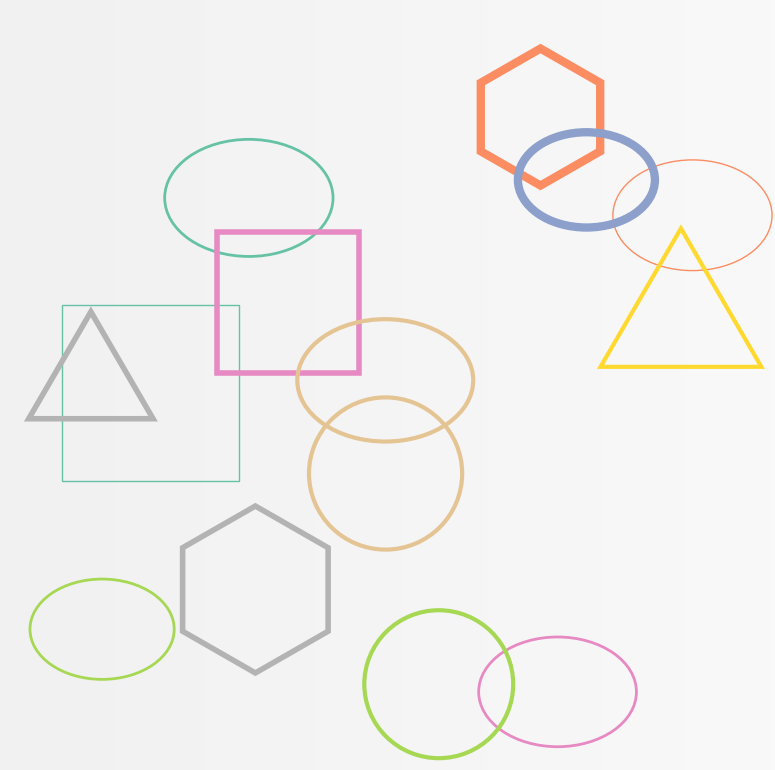[{"shape": "square", "thickness": 0.5, "radius": 0.57, "center": [0.194, 0.489]}, {"shape": "oval", "thickness": 1, "radius": 0.54, "center": [0.321, 0.743]}, {"shape": "oval", "thickness": 0.5, "radius": 0.51, "center": [0.894, 0.72]}, {"shape": "hexagon", "thickness": 3, "radius": 0.44, "center": [0.697, 0.848]}, {"shape": "oval", "thickness": 3, "radius": 0.44, "center": [0.757, 0.766]}, {"shape": "square", "thickness": 2, "radius": 0.46, "center": [0.372, 0.607]}, {"shape": "oval", "thickness": 1, "radius": 0.51, "center": [0.719, 0.101]}, {"shape": "oval", "thickness": 1, "radius": 0.47, "center": [0.132, 0.183]}, {"shape": "circle", "thickness": 1.5, "radius": 0.48, "center": [0.566, 0.111]}, {"shape": "triangle", "thickness": 1.5, "radius": 0.6, "center": [0.879, 0.584]}, {"shape": "circle", "thickness": 1.5, "radius": 0.49, "center": [0.498, 0.385]}, {"shape": "oval", "thickness": 1.5, "radius": 0.57, "center": [0.497, 0.506]}, {"shape": "triangle", "thickness": 2, "radius": 0.46, "center": [0.117, 0.502]}, {"shape": "hexagon", "thickness": 2, "radius": 0.54, "center": [0.33, 0.234]}]